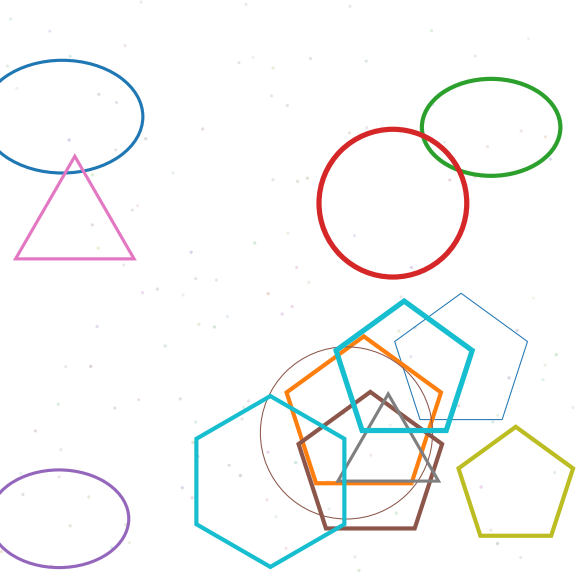[{"shape": "oval", "thickness": 1.5, "radius": 0.7, "center": [0.108, 0.797]}, {"shape": "pentagon", "thickness": 0.5, "radius": 0.6, "center": [0.798, 0.37]}, {"shape": "pentagon", "thickness": 2, "radius": 0.7, "center": [0.63, 0.276]}, {"shape": "oval", "thickness": 2, "radius": 0.6, "center": [0.85, 0.779]}, {"shape": "circle", "thickness": 2.5, "radius": 0.64, "center": [0.68, 0.647]}, {"shape": "oval", "thickness": 1.5, "radius": 0.6, "center": [0.102, 0.101]}, {"shape": "circle", "thickness": 0.5, "radius": 0.75, "center": [0.6, 0.249]}, {"shape": "pentagon", "thickness": 2, "radius": 0.65, "center": [0.641, 0.19]}, {"shape": "triangle", "thickness": 1.5, "radius": 0.59, "center": [0.13, 0.61]}, {"shape": "triangle", "thickness": 1.5, "radius": 0.5, "center": [0.672, 0.216]}, {"shape": "pentagon", "thickness": 2, "radius": 0.52, "center": [0.893, 0.156]}, {"shape": "pentagon", "thickness": 2.5, "radius": 0.62, "center": [0.7, 0.354]}, {"shape": "hexagon", "thickness": 2, "radius": 0.74, "center": [0.468, 0.165]}]